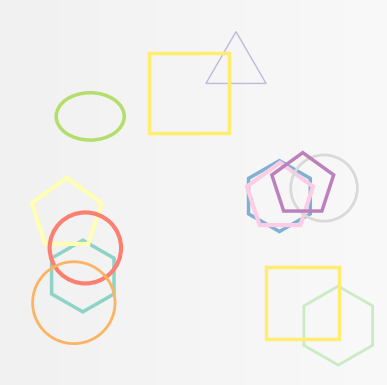[{"shape": "hexagon", "thickness": 2.5, "radius": 0.46, "center": [0.214, 0.283]}, {"shape": "pentagon", "thickness": 3, "radius": 0.47, "center": [0.172, 0.443]}, {"shape": "triangle", "thickness": 1, "radius": 0.45, "center": [0.609, 0.828]}, {"shape": "circle", "thickness": 3, "radius": 0.46, "center": [0.22, 0.356]}, {"shape": "hexagon", "thickness": 2.5, "radius": 0.46, "center": [0.721, 0.491]}, {"shape": "circle", "thickness": 2, "radius": 0.53, "center": [0.191, 0.214]}, {"shape": "oval", "thickness": 2.5, "radius": 0.44, "center": [0.233, 0.698]}, {"shape": "pentagon", "thickness": 3, "radius": 0.45, "center": [0.723, 0.488]}, {"shape": "circle", "thickness": 2, "radius": 0.43, "center": [0.836, 0.511]}, {"shape": "pentagon", "thickness": 2.5, "radius": 0.42, "center": [0.781, 0.52]}, {"shape": "hexagon", "thickness": 2, "radius": 0.51, "center": [0.873, 0.154]}, {"shape": "square", "thickness": 2.5, "radius": 0.52, "center": [0.488, 0.759]}, {"shape": "square", "thickness": 2.5, "radius": 0.47, "center": [0.781, 0.214]}]